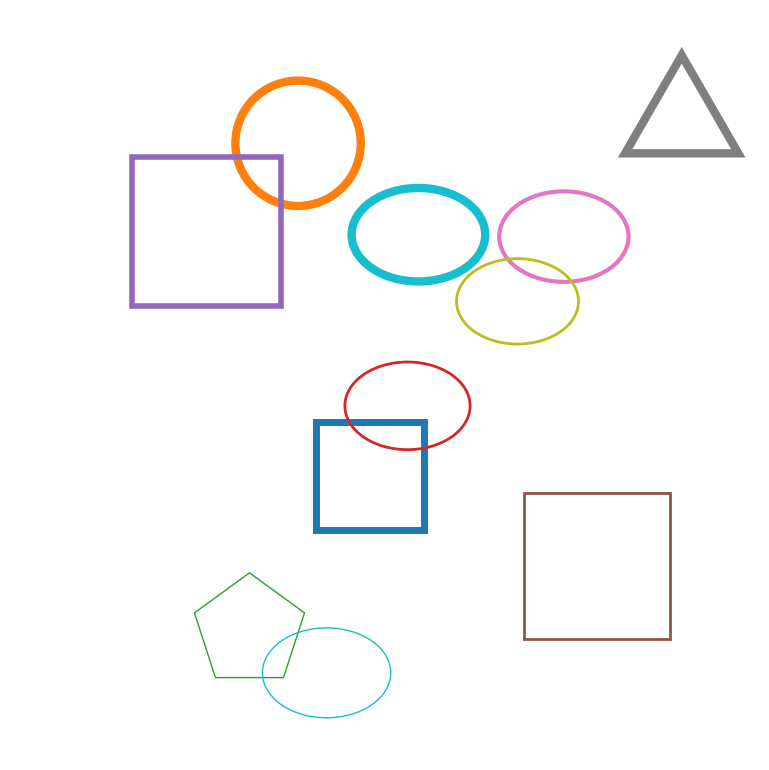[{"shape": "square", "thickness": 2.5, "radius": 0.35, "center": [0.481, 0.382]}, {"shape": "circle", "thickness": 3, "radius": 0.41, "center": [0.387, 0.814]}, {"shape": "pentagon", "thickness": 0.5, "radius": 0.38, "center": [0.324, 0.181]}, {"shape": "oval", "thickness": 1, "radius": 0.41, "center": [0.529, 0.473]}, {"shape": "square", "thickness": 2, "radius": 0.48, "center": [0.268, 0.699]}, {"shape": "square", "thickness": 1, "radius": 0.47, "center": [0.775, 0.265]}, {"shape": "oval", "thickness": 1.5, "radius": 0.42, "center": [0.732, 0.693]}, {"shape": "triangle", "thickness": 3, "radius": 0.42, "center": [0.885, 0.843]}, {"shape": "oval", "thickness": 1, "radius": 0.4, "center": [0.672, 0.609]}, {"shape": "oval", "thickness": 0.5, "radius": 0.42, "center": [0.424, 0.126]}, {"shape": "oval", "thickness": 3, "radius": 0.43, "center": [0.543, 0.695]}]